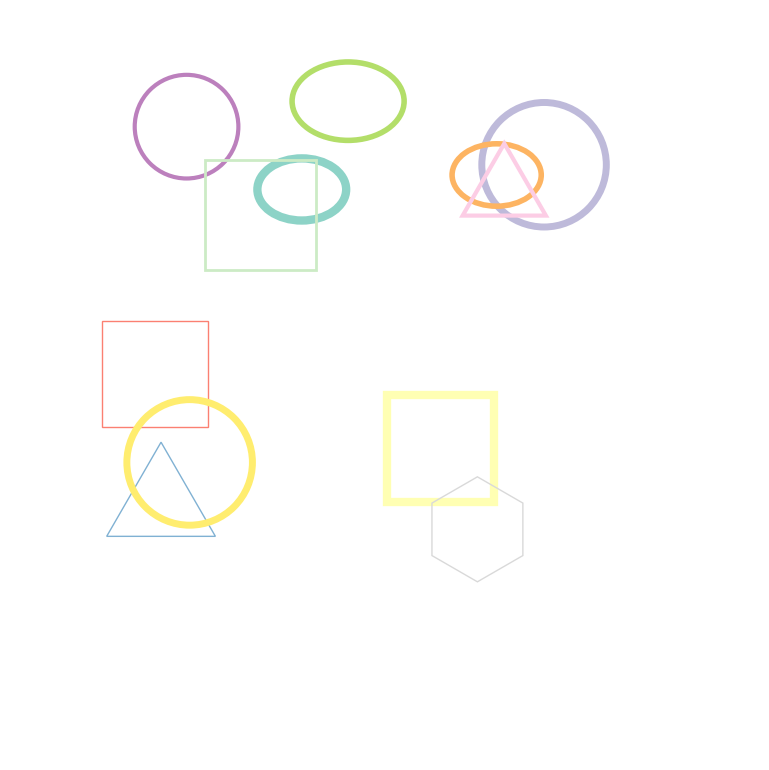[{"shape": "oval", "thickness": 3, "radius": 0.29, "center": [0.392, 0.754]}, {"shape": "square", "thickness": 3, "radius": 0.35, "center": [0.572, 0.418]}, {"shape": "circle", "thickness": 2.5, "radius": 0.4, "center": [0.707, 0.786]}, {"shape": "square", "thickness": 0.5, "radius": 0.34, "center": [0.202, 0.514]}, {"shape": "triangle", "thickness": 0.5, "radius": 0.41, "center": [0.209, 0.344]}, {"shape": "oval", "thickness": 2, "radius": 0.29, "center": [0.645, 0.773]}, {"shape": "oval", "thickness": 2, "radius": 0.36, "center": [0.452, 0.869]}, {"shape": "triangle", "thickness": 1.5, "radius": 0.31, "center": [0.655, 0.751]}, {"shape": "hexagon", "thickness": 0.5, "radius": 0.34, "center": [0.62, 0.313]}, {"shape": "circle", "thickness": 1.5, "radius": 0.34, "center": [0.242, 0.836]}, {"shape": "square", "thickness": 1, "radius": 0.36, "center": [0.338, 0.72]}, {"shape": "circle", "thickness": 2.5, "radius": 0.41, "center": [0.246, 0.399]}]